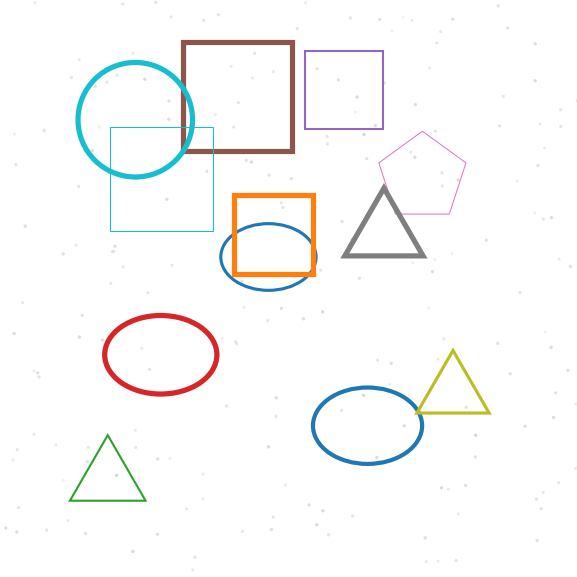[{"shape": "oval", "thickness": 2, "radius": 0.47, "center": [0.636, 0.262]}, {"shape": "oval", "thickness": 1.5, "radius": 0.41, "center": [0.465, 0.554]}, {"shape": "square", "thickness": 2.5, "radius": 0.34, "center": [0.474, 0.594]}, {"shape": "triangle", "thickness": 1, "radius": 0.38, "center": [0.187, 0.17]}, {"shape": "oval", "thickness": 2.5, "radius": 0.49, "center": [0.278, 0.385]}, {"shape": "square", "thickness": 1, "radius": 0.34, "center": [0.595, 0.843]}, {"shape": "square", "thickness": 2.5, "radius": 0.47, "center": [0.411, 0.832]}, {"shape": "pentagon", "thickness": 0.5, "radius": 0.4, "center": [0.731, 0.693]}, {"shape": "triangle", "thickness": 2.5, "radius": 0.39, "center": [0.665, 0.595]}, {"shape": "triangle", "thickness": 1.5, "radius": 0.36, "center": [0.784, 0.32]}, {"shape": "circle", "thickness": 2.5, "radius": 0.5, "center": [0.234, 0.792]}, {"shape": "square", "thickness": 0.5, "radius": 0.45, "center": [0.28, 0.689]}]